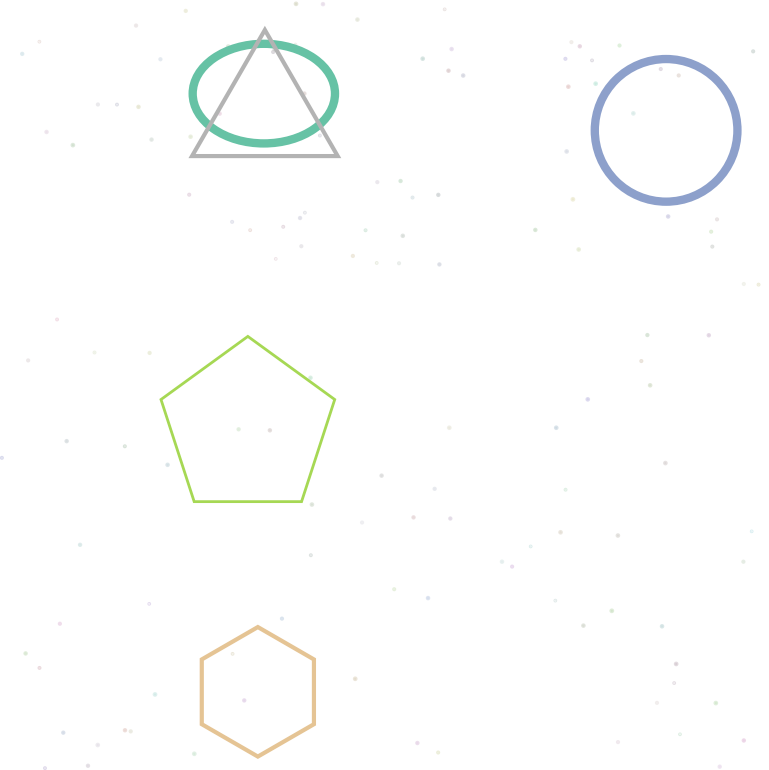[{"shape": "oval", "thickness": 3, "radius": 0.46, "center": [0.343, 0.878]}, {"shape": "circle", "thickness": 3, "radius": 0.46, "center": [0.865, 0.831]}, {"shape": "pentagon", "thickness": 1, "radius": 0.59, "center": [0.322, 0.444]}, {"shape": "hexagon", "thickness": 1.5, "radius": 0.42, "center": [0.335, 0.102]}, {"shape": "triangle", "thickness": 1.5, "radius": 0.55, "center": [0.344, 0.852]}]